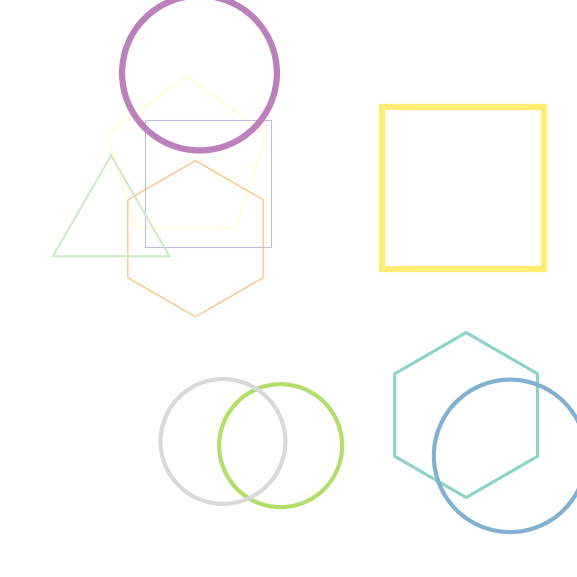[{"shape": "hexagon", "thickness": 1.5, "radius": 0.71, "center": [0.807, 0.28]}, {"shape": "pentagon", "thickness": 0.5, "radius": 0.73, "center": [0.323, 0.722]}, {"shape": "square", "thickness": 0.5, "radius": 0.55, "center": [0.36, 0.682]}, {"shape": "circle", "thickness": 2, "radius": 0.66, "center": [0.883, 0.21]}, {"shape": "hexagon", "thickness": 0.5, "radius": 0.68, "center": [0.338, 0.586]}, {"shape": "circle", "thickness": 2, "radius": 0.53, "center": [0.486, 0.227]}, {"shape": "circle", "thickness": 2, "radius": 0.54, "center": [0.386, 0.235]}, {"shape": "circle", "thickness": 3, "radius": 0.67, "center": [0.345, 0.873]}, {"shape": "triangle", "thickness": 1, "radius": 0.58, "center": [0.192, 0.614]}, {"shape": "square", "thickness": 3, "radius": 0.7, "center": [0.802, 0.674]}]